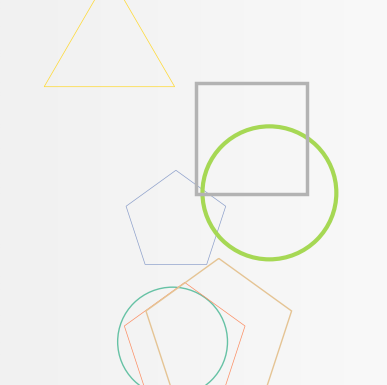[{"shape": "circle", "thickness": 1, "radius": 0.71, "center": [0.445, 0.112]}, {"shape": "pentagon", "thickness": 0.5, "radius": 0.82, "center": [0.477, 0.103]}, {"shape": "pentagon", "thickness": 0.5, "radius": 0.68, "center": [0.454, 0.423]}, {"shape": "circle", "thickness": 3, "radius": 0.86, "center": [0.695, 0.499]}, {"shape": "triangle", "thickness": 0.5, "radius": 0.97, "center": [0.282, 0.872]}, {"shape": "pentagon", "thickness": 1, "radius": 0.99, "center": [0.565, 0.131]}, {"shape": "square", "thickness": 2.5, "radius": 0.72, "center": [0.648, 0.64]}]